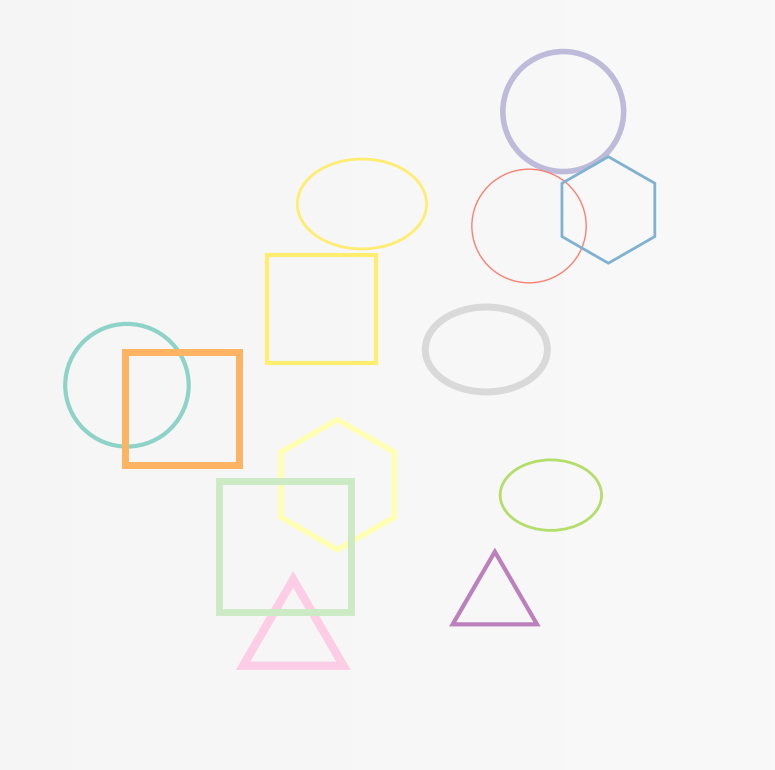[{"shape": "circle", "thickness": 1.5, "radius": 0.4, "center": [0.164, 0.5]}, {"shape": "hexagon", "thickness": 2, "radius": 0.42, "center": [0.436, 0.371]}, {"shape": "circle", "thickness": 2, "radius": 0.39, "center": [0.727, 0.855]}, {"shape": "circle", "thickness": 0.5, "radius": 0.37, "center": [0.683, 0.706]}, {"shape": "hexagon", "thickness": 1, "radius": 0.35, "center": [0.785, 0.727]}, {"shape": "square", "thickness": 2.5, "radius": 0.37, "center": [0.235, 0.469]}, {"shape": "oval", "thickness": 1, "radius": 0.33, "center": [0.711, 0.357]}, {"shape": "triangle", "thickness": 3, "radius": 0.37, "center": [0.378, 0.173]}, {"shape": "oval", "thickness": 2.5, "radius": 0.39, "center": [0.628, 0.546]}, {"shape": "triangle", "thickness": 1.5, "radius": 0.31, "center": [0.639, 0.221]}, {"shape": "square", "thickness": 2.5, "radius": 0.43, "center": [0.368, 0.29]}, {"shape": "oval", "thickness": 1, "radius": 0.42, "center": [0.467, 0.735]}, {"shape": "square", "thickness": 1.5, "radius": 0.35, "center": [0.415, 0.598]}]